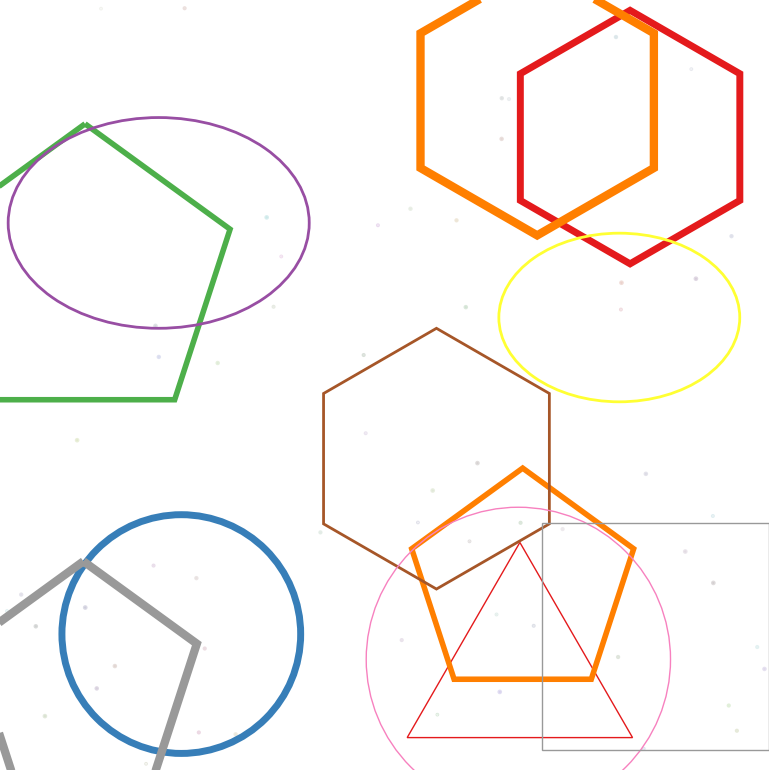[{"shape": "hexagon", "thickness": 2.5, "radius": 0.82, "center": [0.818, 0.822]}, {"shape": "triangle", "thickness": 0.5, "radius": 0.84, "center": [0.675, 0.127]}, {"shape": "circle", "thickness": 2.5, "radius": 0.78, "center": [0.235, 0.177]}, {"shape": "pentagon", "thickness": 2, "radius": 0.99, "center": [0.11, 0.641]}, {"shape": "oval", "thickness": 1, "radius": 0.98, "center": [0.206, 0.71]}, {"shape": "pentagon", "thickness": 2, "radius": 0.76, "center": [0.679, 0.24]}, {"shape": "hexagon", "thickness": 3, "radius": 0.87, "center": [0.698, 0.869]}, {"shape": "oval", "thickness": 1, "radius": 0.78, "center": [0.804, 0.588]}, {"shape": "hexagon", "thickness": 1, "radius": 0.85, "center": [0.567, 0.404]}, {"shape": "circle", "thickness": 0.5, "radius": 0.99, "center": [0.673, 0.144]}, {"shape": "square", "thickness": 0.5, "radius": 0.74, "center": [0.851, 0.174]}, {"shape": "pentagon", "thickness": 3, "radius": 0.77, "center": [0.108, 0.116]}]